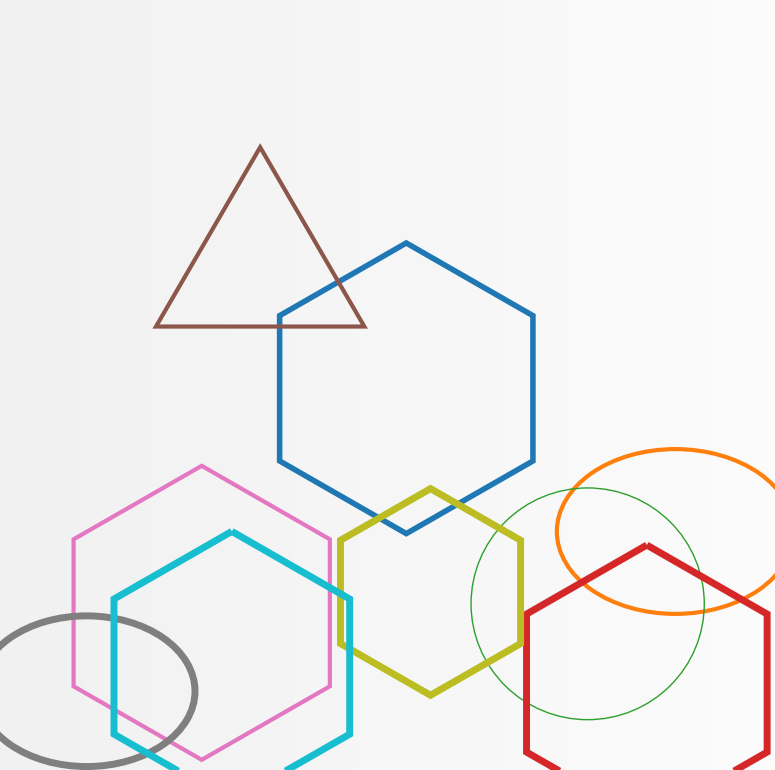[{"shape": "hexagon", "thickness": 2, "radius": 0.94, "center": [0.524, 0.496]}, {"shape": "oval", "thickness": 1.5, "radius": 0.76, "center": [0.871, 0.31]}, {"shape": "circle", "thickness": 0.5, "radius": 0.75, "center": [0.758, 0.216]}, {"shape": "hexagon", "thickness": 2.5, "radius": 0.9, "center": [0.835, 0.113]}, {"shape": "triangle", "thickness": 1.5, "radius": 0.78, "center": [0.336, 0.654]}, {"shape": "hexagon", "thickness": 1.5, "radius": 0.95, "center": [0.26, 0.204]}, {"shape": "oval", "thickness": 2.5, "radius": 0.7, "center": [0.112, 0.102]}, {"shape": "hexagon", "thickness": 2.5, "radius": 0.67, "center": [0.556, 0.231]}, {"shape": "hexagon", "thickness": 2.5, "radius": 0.88, "center": [0.299, 0.134]}]